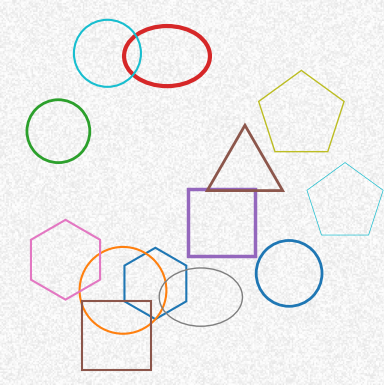[{"shape": "circle", "thickness": 2, "radius": 0.43, "center": [0.751, 0.29]}, {"shape": "hexagon", "thickness": 1.5, "radius": 0.46, "center": [0.404, 0.264]}, {"shape": "circle", "thickness": 1.5, "radius": 0.56, "center": [0.319, 0.246]}, {"shape": "circle", "thickness": 2, "radius": 0.41, "center": [0.152, 0.659]}, {"shape": "oval", "thickness": 3, "radius": 0.56, "center": [0.434, 0.854]}, {"shape": "square", "thickness": 2.5, "radius": 0.43, "center": [0.575, 0.422]}, {"shape": "square", "thickness": 1.5, "radius": 0.44, "center": [0.303, 0.129]}, {"shape": "triangle", "thickness": 2, "radius": 0.57, "center": [0.636, 0.562]}, {"shape": "hexagon", "thickness": 1.5, "radius": 0.52, "center": [0.17, 0.325]}, {"shape": "oval", "thickness": 1, "radius": 0.54, "center": [0.522, 0.228]}, {"shape": "pentagon", "thickness": 1, "radius": 0.58, "center": [0.783, 0.7]}, {"shape": "pentagon", "thickness": 0.5, "radius": 0.52, "center": [0.896, 0.474]}, {"shape": "circle", "thickness": 1.5, "radius": 0.44, "center": [0.279, 0.862]}]